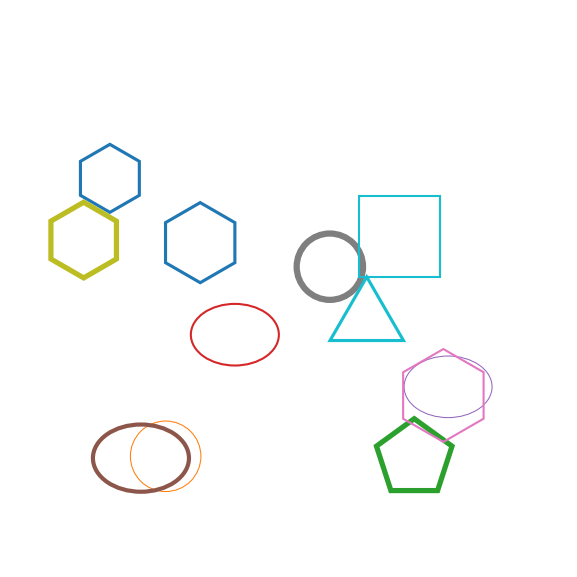[{"shape": "hexagon", "thickness": 1.5, "radius": 0.35, "center": [0.347, 0.579]}, {"shape": "hexagon", "thickness": 1.5, "radius": 0.29, "center": [0.19, 0.69]}, {"shape": "circle", "thickness": 0.5, "radius": 0.31, "center": [0.287, 0.209]}, {"shape": "pentagon", "thickness": 2.5, "radius": 0.34, "center": [0.717, 0.205]}, {"shape": "oval", "thickness": 1, "radius": 0.38, "center": [0.407, 0.42]}, {"shape": "oval", "thickness": 0.5, "radius": 0.38, "center": [0.776, 0.329]}, {"shape": "oval", "thickness": 2, "radius": 0.42, "center": [0.244, 0.206]}, {"shape": "hexagon", "thickness": 1, "radius": 0.4, "center": [0.768, 0.314]}, {"shape": "circle", "thickness": 3, "radius": 0.29, "center": [0.571, 0.537]}, {"shape": "hexagon", "thickness": 2.5, "radius": 0.33, "center": [0.145, 0.583]}, {"shape": "triangle", "thickness": 1.5, "radius": 0.37, "center": [0.635, 0.446]}, {"shape": "square", "thickness": 1, "radius": 0.35, "center": [0.692, 0.589]}]